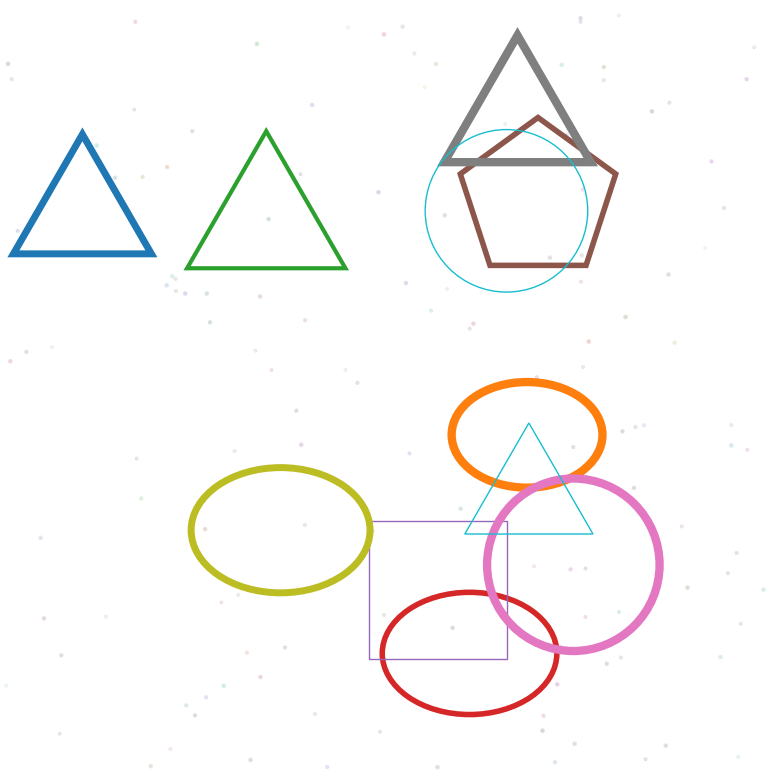[{"shape": "triangle", "thickness": 2.5, "radius": 0.52, "center": [0.107, 0.722]}, {"shape": "oval", "thickness": 3, "radius": 0.49, "center": [0.684, 0.435]}, {"shape": "triangle", "thickness": 1.5, "radius": 0.59, "center": [0.346, 0.711]}, {"shape": "oval", "thickness": 2, "radius": 0.57, "center": [0.61, 0.151]}, {"shape": "square", "thickness": 0.5, "radius": 0.45, "center": [0.568, 0.233]}, {"shape": "pentagon", "thickness": 2, "radius": 0.53, "center": [0.699, 0.741]}, {"shape": "circle", "thickness": 3, "radius": 0.56, "center": [0.745, 0.267]}, {"shape": "triangle", "thickness": 3, "radius": 0.55, "center": [0.672, 0.844]}, {"shape": "oval", "thickness": 2.5, "radius": 0.58, "center": [0.364, 0.311]}, {"shape": "triangle", "thickness": 0.5, "radius": 0.48, "center": [0.687, 0.355]}, {"shape": "circle", "thickness": 0.5, "radius": 0.53, "center": [0.658, 0.726]}]